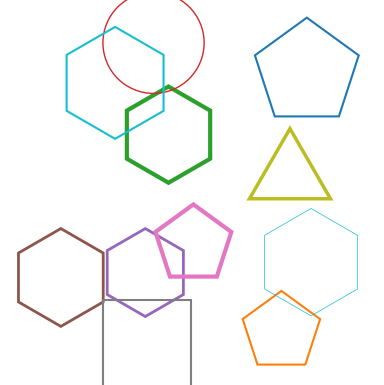[{"shape": "pentagon", "thickness": 1.5, "radius": 0.71, "center": [0.797, 0.812]}, {"shape": "pentagon", "thickness": 1.5, "radius": 0.53, "center": [0.731, 0.139]}, {"shape": "hexagon", "thickness": 3, "radius": 0.62, "center": [0.438, 0.65]}, {"shape": "circle", "thickness": 1, "radius": 0.66, "center": [0.399, 0.889]}, {"shape": "hexagon", "thickness": 2, "radius": 0.57, "center": [0.377, 0.292]}, {"shape": "hexagon", "thickness": 2, "radius": 0.64, "center": [0.158, 0.279]}, {"shape": "pentagon", "thickness": 3, "radius": 0.52, "center": [0.502, 0.365]}, {"shape": "square", "thickness": 1.5, "radius": 0.57, "center": [0.381, 0.107]}, {"shape": "triangle", "thickness": 2.5, "radius": 0.61, "center": [0.753, 0.544]}, {"shape": "hexagon", "thickness": 0.5, "radius": 0.7, "center": [0.808, 0.319]}, {"shape": "hexagon", "thickness": 1.5, "radius": 0.73, "center": [0.299, 0.785]}]